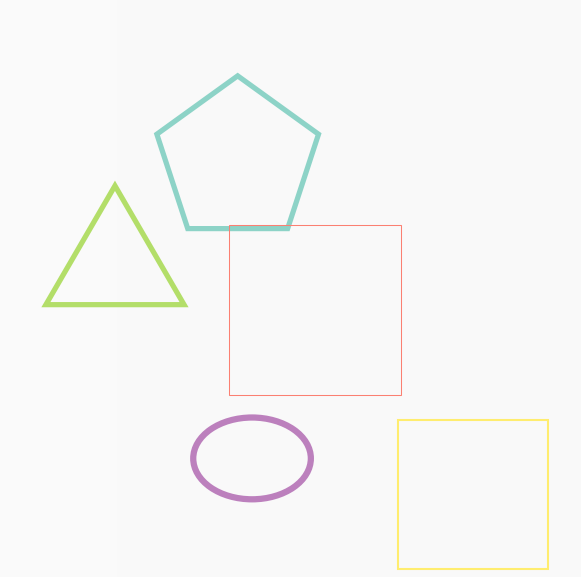[{"shape": "pentagon", "thickness": 2.5, "radius": 0.73, "center": [0.409, 0.722]}, {"shape": "square", "thickness": 0.5, "radius": 0.74, "center": [0.542, 0.462]}, {"shape": "triangle", "thickness": 2.5, "radius": 0.69, "center": [0.198, 0.54]}, {"shape": "oval", "thickness": 3, "radius": 0.51, "center": [0.434, 0.205]}, {"shape": "square", "thickness": 1, "radius": 0.64, "center": [0.814, 0.144]}]